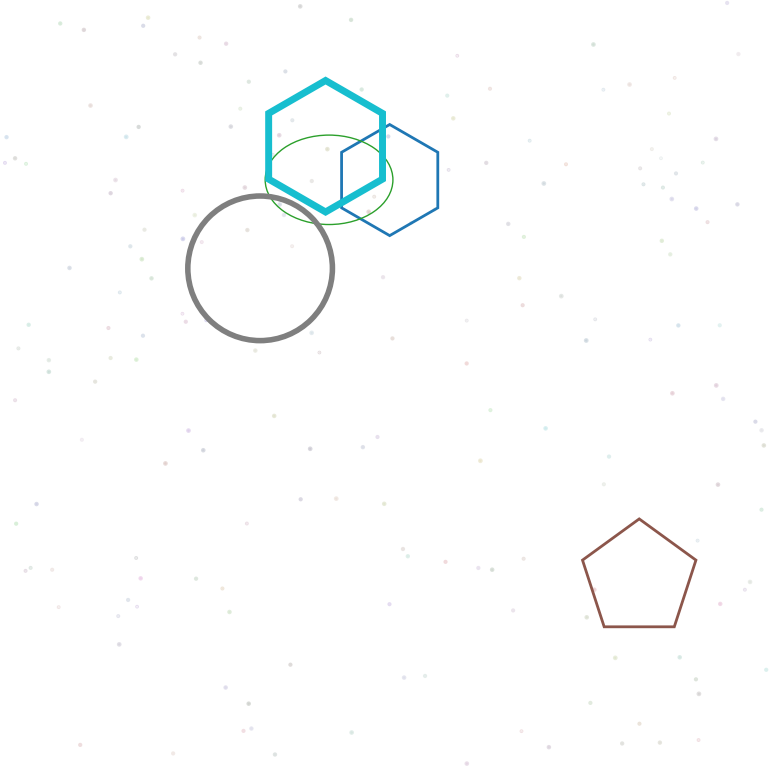[{"shape": "hexagon", "thickness": 1, "radius": 0.36, "center": [0.506, 0.766]}, {"shape": "oval", "thickness": 0.5, "radius": 0.41, "center": [0.427, 0.766]}, {"shape": "pentagon", "thickness": 1, "radius": 0.39, "center": [0.83, 0.249]}, {"shape": "circle", "thickness": 2, "radius": 0.47, "center": [0.338, 0.652]}, {"shape": "hexagon", "thickness": 2.5, "radius": 0.43, "center": [0.423, 0.81]}]